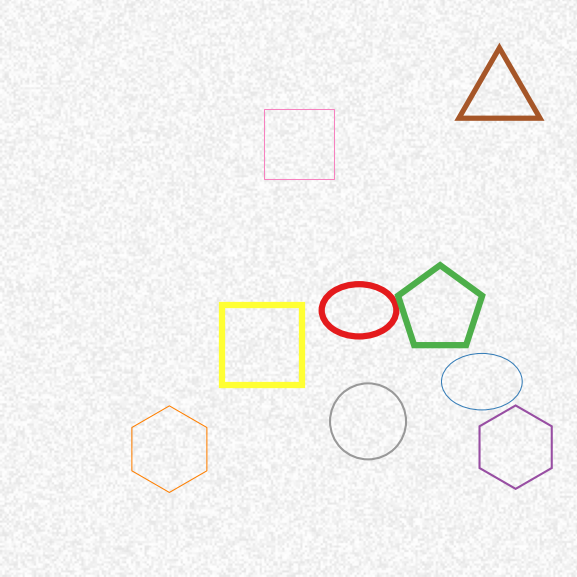[{"shape": "oval", "thickness": 3, "radius": 0.32, "center": [0.622, 0.462]}, {"shape": "oval", "thickness": 0.5, "radius": 0.35, "center": [0.834, 0.338]}, {"shape": "pentagon", "thickness": 3, "radius": 0.38, "center": [0.762, 0.463]}, {"shape": "hexagon", "thickness": 1, "radius": 0.36, "center": [0.893, 0.225]}, {"shape": "hexagon", "thickness": 0.5, "radius": 0.37, "center": [0.293, 0.221]}, {"shape": "square", "thickness": 3, "radius": 0.35, "center": [0.454, 0.401]}, {"shape": "triangle", "thickness": 2.5, "radius": 0.41, "center": [0.865, 0.835]}, {"shape": "square", "thickness": 0.5, "radius": 0.3, "center": [0.518, 0.75]}, {"shape": "circle", "thickness": 1, "radius": 0.33, "center": [0.637, 0.269]}]